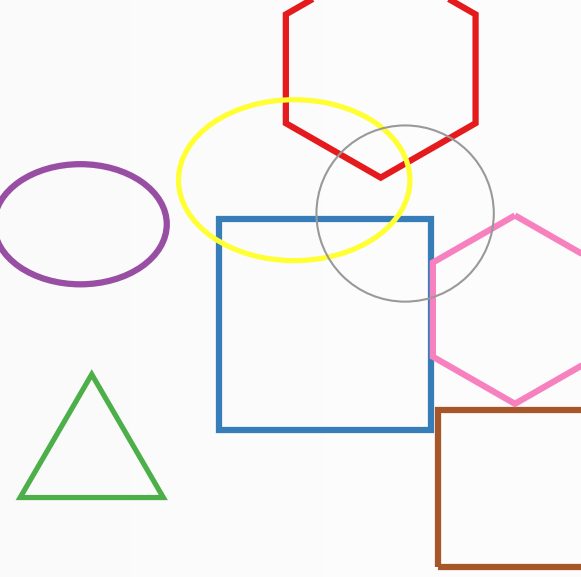[{"shape": "hexagon", "thickness": 3, "radius": 0.94, "center": [0.655, 0.88]}, {"shape": "square", "thickness": 3, "radius": 0.91, "center": [0.559, 0.437]}, {"shape": "triangle", "thickness": 2.5, "radius": 0.71, "center": [0.158, 0.209]}, {"shape": "oval", "thickness": 3, "radius": 0.74, "center": [0.138, 0.611]}, {"shape": "oval", "thickness": 2.5, "radius": 1.0, "center": [0.506, 0.687]}, {"shape": "square", "thickness": 3, "radius": 0.68, "center": [0.888, 0.153]}, {"shape": "hexagon", "thickness": 3, "radius": 0.82, "center": [0.886, 0.463]}, {"shape": "circle", "thickness": 1, "radius": 0.76, "center": [0.697, 0.629]}]